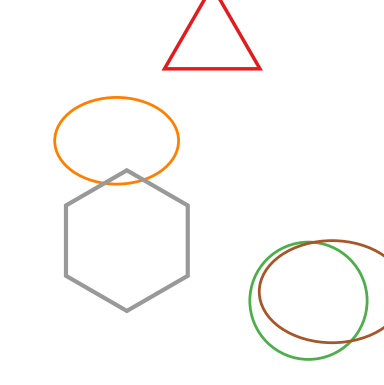[{"shape": "triangle", "thickness": 2.5, "radius": 0.72, "center": [0.551, 0.893]}, {"shape": "circle", "thickness": 2, "radius": 0.76, "center": [0.801, 0.219]}, {"shape": "oval", "thickness": 2, "radius": 0.8, "center": [0.303, 0.634]}, {"shape": "oval", "thickness": 2, "radius": 0.95, "center": [0.863, 0.242]}, {"shape": "hexagon", "thickness": 3, "radius": 0.91, "center": [0.33, 0.375]}]